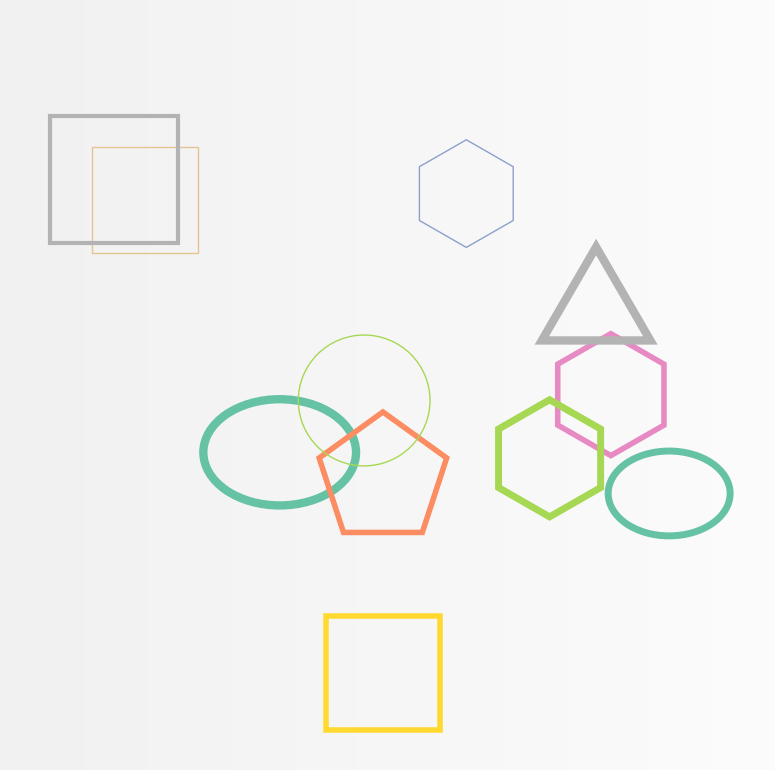[{"shape": "oval", "thickness": 2.5, "radius": 0.39, "center": [0.863, 0.359]}, {"shape": "oval", "thickness": 3, "radius": 0.49, "center": [0.361, 0.413]}, {"shape": "pentagon", "thickness": 2, "radius": 0.43, "center": [0.494, 0.378]}, {"shape": "hexagon", "thickness": 0.5, "radius": 0.35, "center": [0.602, 0.749]}, {"shape": "hexagon", "thickness": 2, "radius": 0.4, "center": [0.788, 0.487]}, {"shape": "hexagon", "thickness": 2.5, "radius": 0.38, "center": [0.709, 0.405]}, {"shape": "circle", "thickness": 0.5, "radius": 0.42, "center": [0.47, 0.48]}, {"shape": "square", "thickness": 2, "radius": 0.37, "center": [0.494, 0.126]}, {"shape": "square", "thickness": 0.5, "radius": 0.34, "center": [0.187, 0.74]}, {"shape": "triangle", "thickness": 3, "radius": 0.4, "center": [0.769, 0.598]}, {"shape": "square", "thickness": 1.5, "radius": 0.41, "center": [0.147, 0.767]}]